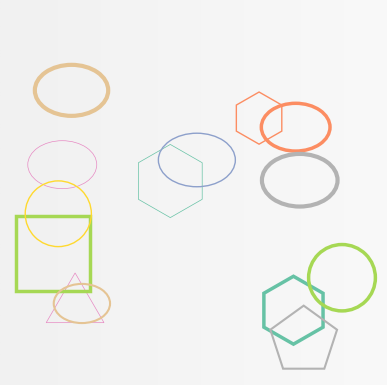[{"shape": "hexagon", "thickness": 2.5, "radius": 0.44, "center": [0.757, 0.194]}, {"shape": "hexagon", "thickness": 0.5, "radius": 0.48, "center": [0.439, 0.53]}, {"shape": "hexagon", "thickness": 1, "radius": 0.34, "center": [0.669, 0.693]}, {"shape": "oval", "thickness": 2.5, "radius": 0.44, "center": [0.763, 0.67]}, {"shape": "oval", "thickness": 1, "radius": 0.5, "center": [0.508, 0.584]}, {"shape": "oval", "thickness": 0.5, "radius": 0.45, "center": [0.161, 0.572]}, {"shape": "triangle", "thickness": 0.5, "radius": 0.43, "center": [0.194, 0.205]}, {"shape": "square", "thickness": 2.5, "radius": 0.48, "center": [0.137, 0.342]}, {"shape": "circle", "thickness": 2.5, "radius": 0.43, "center": [0.883, 0.279]}, {"shape": "circle", "thickness": 1, "radius": 0.43, "center": [0.15, 0.445]}, {"shape": "oval", "thickness": 1.5, "radius": 0.36, "center": [0.211, 0.212]}, {"shape": "oval", "thickness": 3, "radius": 0.47, "center": [0.185, 0.765]}, {"shape": "pentagon", "thickness": 1.5, "radius": 0.45, "center": [0.784, 0.116]}, {"shape": "oval", "thickness": 3, "radius": 0.49, "center": [0.774, 0.532]}]